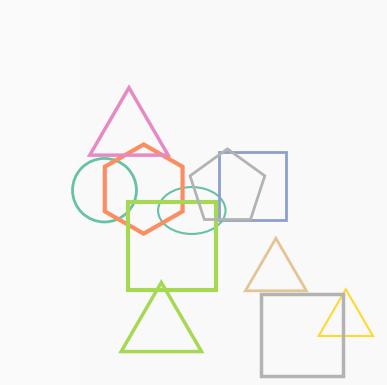[{"shape": "oval", "thickness": 1.5, "radius": 0.44, "center": [0.495, 0.453]}, {"shape": "circle", "thickness": 2, "radius": 0.41, "center": [0.27, 0.506]}, {"shape": "hexagon", "thickness": 3, "radius": 0.58, "center": [0.371, 0.509]}, {"shape": "square", "thickness": 2, "radius": 0.44, "center": [0.652, 0.517]}, {"shape": "triangle", "thickness": 2.5, "radius": 0.58, "center": [0.333, 0.655]}, {"shape": "square", "thickness": 3, "radius": 0.57, "center": [0.444, 0.36]}, {"shape": "triangle", "thickness": 2.5, "radius": 0.6, "center": [0.416, 0.147]}, {"shape": "triangle", "thickness": 1.5, "radius": 0.4, "center": [0.892, 0.168]}, {"shape": "triangle", "thickness": 2, "radius": 0.45, "center": [0.712, 0.29]}, {"shape": "square", "thickness": 2.5, "radius": 0.53, "center": [0.779, 0.13]}, {"shape": "pentagon", "thickness": 2, "radius": 0.51, "center": [0.587, 0.512]}]